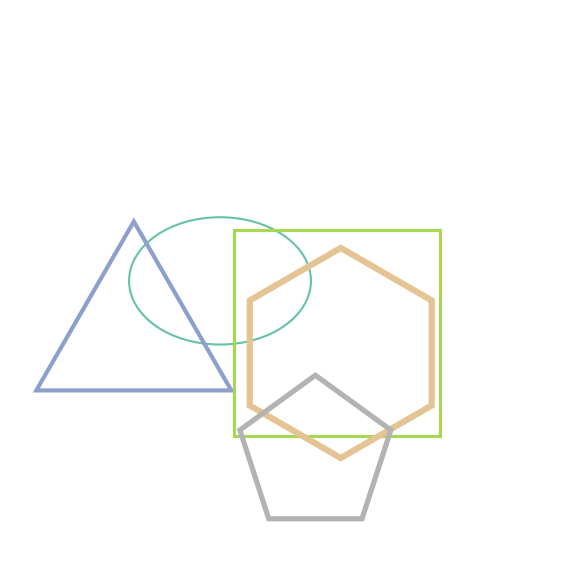[{"shape": "oval", "thickness": 1, "radius": 0.79, "center": [0.381, 0.513]}, {"shape": "triangle", "thickness": 2, "radius": 0.97, "center": [0.232, 0.421]}, {"shape": "square", "thickness": 1.5, "radius": 0.89, "center": [0.584, 0.422]}, {"shape": "hexagon", "thickness": 3, "radius": 0.91, "center": [0.59, 0.388]}, {"shape": "pentagon", "thickness": 2.5, "radius": 0.69, "center": [0.546, 0.212]}]